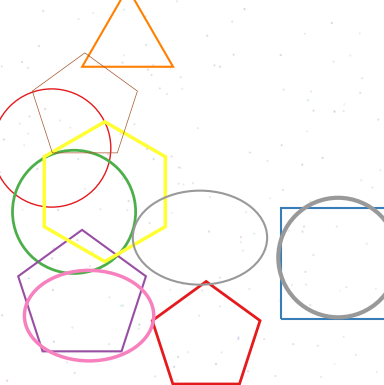[{"shape": "circle", "thickness": 1, "radius": 0.77, "center": [0.134, 0.616]}, {"shape": "pentagon", "thickness": 2, "radius": 0.74, "center": [0.535, 0.122]}, {"shape": "square", "thickness": 1.5, "radius": 0.72, "center": [0.876, 0.316]}, {"shape": "circle", "thickness": 2, "radius": 0.8, "center": [0.192, 0.45]}, {"shape": "pentagon", "thickness": 1.5, "radius": 0.87, "center": [0.213, 0.229]}, {"shape": "triangle", "thickness": 1.5, "radius": 0.68, "center": [0.331, 0.895]}, {"shape": "hexagon", "thickness": 2.5, "radius": 0.91, "center": [0.272, 0.502]}, {"shape": "pentagon", "thickness": 0.5, "radius": 0.72, "center": [0.22, 0.719]}, {"shape": "oval", "thickness": 2.5, "radius": 0.84, "center": [0.231, 0.18]}, {"shape": "oval", "thickness": 1.5, "radius": 0.87, "center": [0.519, 0.383]}, {"shape": "circle", "thickness": 3, "radius": 0.78, "center": [0.878, 0.331]}]